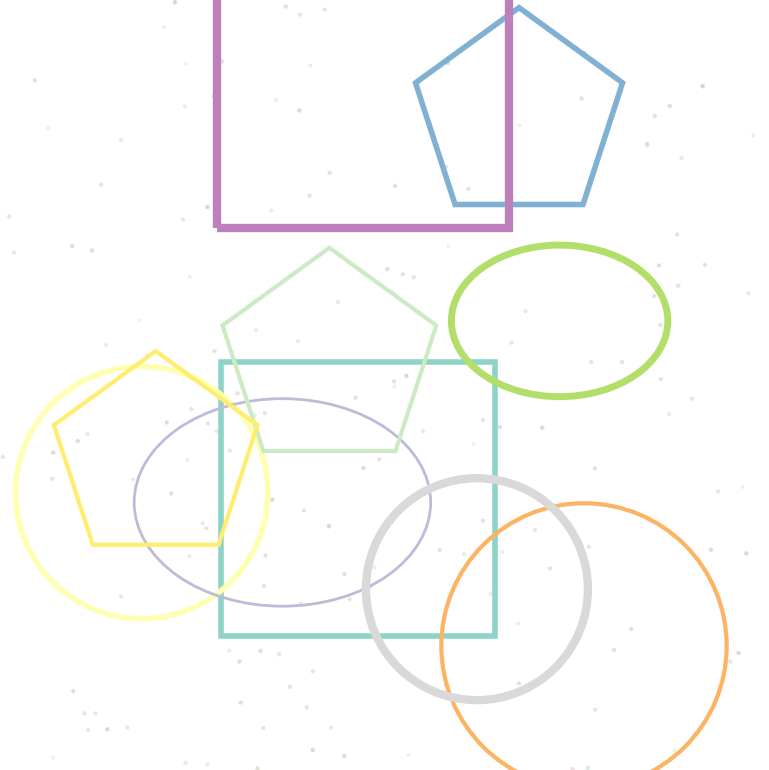[{"shape": "square", "thickness": 2, "radius": 0.89, "center": [0.465, 0.352]}, {"shape": "circle", "thickness": 2, "radius": 0.82, "center": [0.184, 0.36]}, {"shape": "oval", "thickness": 1, "radius": 0.96, "center": [0.367, 0.348]}, {"shape": "pentagon", "thickness": 2, "radius": 0.71, "center": [0.674, 0.849]}, {"shape": "circle", "thickness": 1.5, "radius": 0.93, "center": [0.758, 0.161]}, {"shape": "oval", "thickness": 2.5, "radius": 0.7, "center": [0.727, 0.583]}, {"shape": "circle", "thickness": 3, "radius": 0.72, "center": [0.619, 0.235]}, {"shape": "square", "thickness": 3, "radius": 0.95, "center": [0.472, 0.894]}, {"shape": "pentagon", "thickness": 1.5, "radius": 0.73, "center": [0.428, 0.532]}, {"shape": "pentagon", "thickness": 1.5, "radius": 0.7, "center": [0.202, 0.405]}]